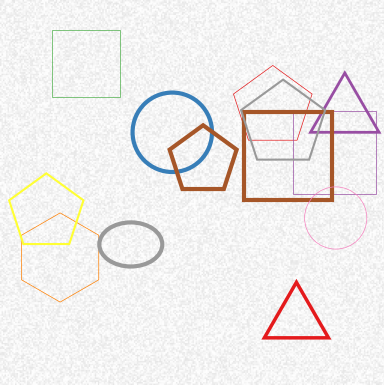[{"shape": "triangle", "thickness": 2.5, "radius": 0.48, "center": [0.77, 0.171]}, {"shape": "pentagon", "thickness": 0.5, "radius": 0.54, "center": [0.709, 0.723]}, {"shape": "circle", "thickness": 3, "radius": 0.52, "center": [0.448, 0.656]}, {"shape": "square", "thickness": 0.5, "radius": 0.44, "center": [0.224, 0.835]}, {"shape": "triangle", "thickness": 2, "radius": 0.51, "center": [0.896, 0.708]}, {"shape": "square", "thickness": 0.5, "radius": 0.54, "center": [0.868, 0.604]}, {"shape": "hexagon", "thickness": 0.5, "radius": 0.58, "center": [0.156, 0.331]}, {"shape": "pentagon", "thickness": 1.5, "radius": 0.51, "center": [0.12, 0.448]}, {"shape": "square", "thickness": 3, "radius": 0.57, "center": [0.748, 0.595]}, {"shape": "pentagon", "thickness": 3, "radius": 0.46, "center": [0.528, 0.583]}, {"shape": "circle", "thickness": 0.5, "radius": 0.4, "center": [0.872, 0.434]}, {"shape": "pentagon", "thickness": 1.5, "radius": 0.57, "center": [0.735, 0.678]}, {"shape": "oval", "thickness": 3, "radius": 0.41, "center": [0.34, 0.365]}]